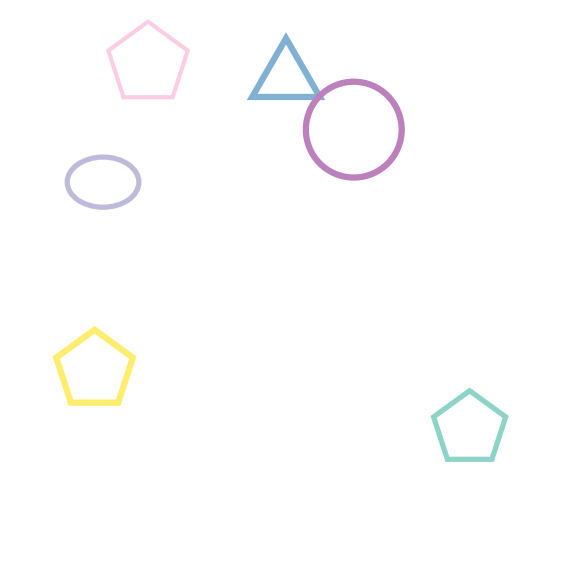[{"shape": "pentagon", "thickness": 2.5, "radius": 0.33, "center": [0.813, 0.257]}, {"shape": "oval", "thickness": 2.5, "radius": 0.31, "center": [0.178, 0.684]}, {"shape": "triangle", "thickness": 3, "radius": 0.34, "center": [0.495, 0.865]}, {"shape": "pentagon", "thickness": 2, "radius": 0.36, "center": [0.256, 0.889]}, {"shape": "circle", "thickness": 3, "radius": 0.41, "center": [0.613, 0.775]}, {"shape": "pentagon", "thickness": 3, "radius": 0.35, "center": [0.164, 0.358]}]